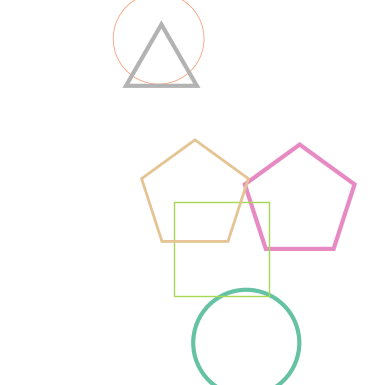[{"shape": "circle", "thickness": 3, "radius": 0.69, "center": [0.64, 0.11]}, {"shape": "circle", "thickness": 0.5, "radius": 0.59, "center": [0.412, 0.899]}, {"shape": "pentagon", "thickness": 3, "radius": 0.75, "center": [0.778, 0.475]}, {"shape": "square", "thickness": 1, "radius": 0.61, "center": [0.576, 0.353]}, {"shape": "pentagon", "thickness": 2, "radius": 0.73, "center": [0.506, 0.491]}, {"shape": "triangle", "thickness": 3, "radius": 0.53, "center": [0.419, 0.83]}]